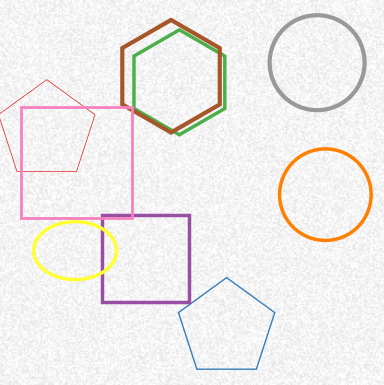[{"shape": "pentagon", "thickness": 0.5, "radius": 0.66, "center": [0.121, 0.661]}, {"shape": "pentagon", "thickness": 1, "radius": 0.66, "center": [0.589, 0.147]}, {"shape": "hexagon", "thickness": 2.5, "radius": 0.68, "center": [0.466, 0.786]}, {"shape": "square", "thickness": 2.5, "radius": 0.56, "center": [0.379, 0.329]}, {"shape": "circle", "thickness": 2.5, "radius": 0.59, "center": [0.845, 0.494]}, {"shape": "oval", "thickness": 2.5, "radius": 0.54, "center": [0.195, 0.349]}, {"shape": "hexagon", "thickness": 3, "radius": 0.73, "center": [0.444, 0.802]}, {"shape": "square", "thickness": 2, "radius": 0.72, "center": [0.2, 0.578]}, {"shape": "circle", "thickness": 3, "radius": 0.62, "center": [0.824, 0.837]}]